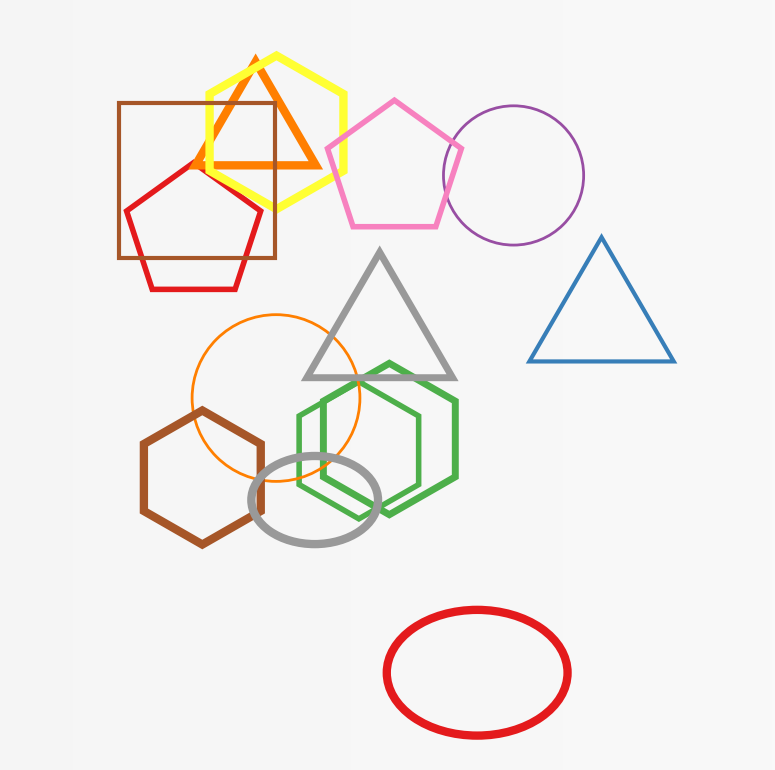[{"shape": "pentagon", "thickness": 2, "radius": 0.45, "center": [0.25, 0.698]}, {"shape": "oval", "thickness": 3, "radius": 0.58, "center": [0.616, 0.126]}, {"shape": "triangle", "thickness": 1.5, "radius": 0.54, "center": [0.776, 0.584]}, {"shape": "hexagon", "thickness": 2.5, "radius": 0.49, "center": [0.502, 0.43]}, {"shape": "hexagon", "thickness": 2, "radius": 0.45, "center": [0.463, 0.415]}, {"shape": "circle", "thickness": 1, "radius": 0.45, "center": [0.663, 0.772]}, {"shape": "circle", "thickness": 1, "radius": 0.54, "center": [0.356, 0.483]}, {"shape": "triangle", "thickness": 3, "radius": 0.45, "center": [0.33, 0.83]}, {"shape": "hexagon", "thickness": 3, "radius": 0.5, "center": [0.357, 0.828]}, {"shape": "square", "thickness": 1.5, "radius": 0.5, "center": [0.254, 0.765]}, {"shape": "hexagon", "thickness": 3, "radius": 0.44, "center": [0.261, 0.38]}, {"shape": "pentagon", "thickness": 2, "radius": 0.45, "center": [0.509, 0.779]}, {"shape": "oval", "thickness": 3, "radius": 0.41, "center": [0.406, 0.351]}, {"shape": "triangle", "thickness": 2.5, "radius": 0.54, "center": [0.49, 0.564]}]